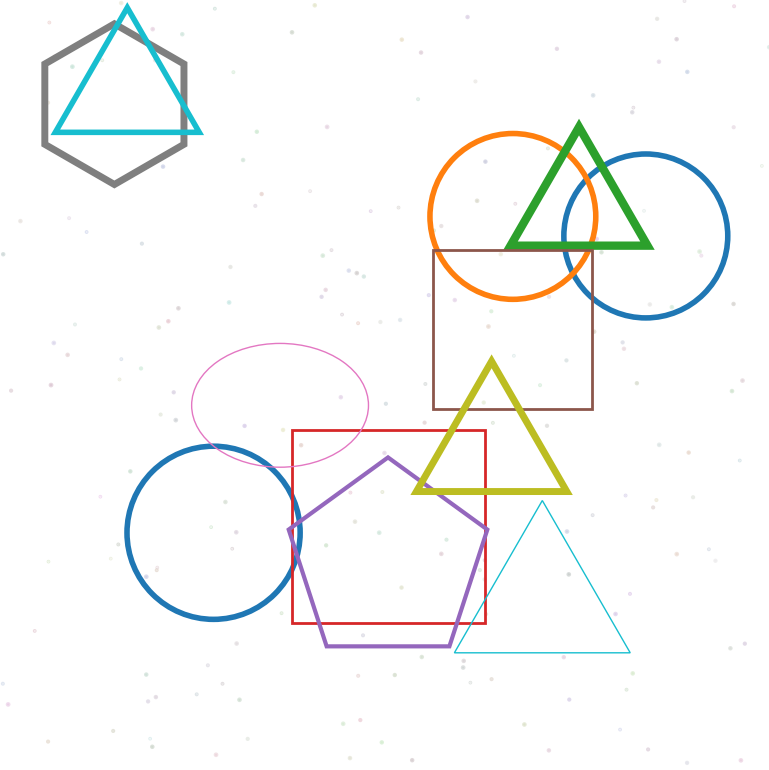[{"shape": "circle", "thickness": 2, "radius": 0.56, "center": [0.277, 0.308]}, {"shape": "circle", "thickness": 2, "radius": 0.53, "center": [0.839, 0.694]}, {"shape": "circle", "thickness": 2, "radius": 0.54, "center": [0.666, 0.719]}, {"shape": "triangle", "thickness": 3, "radius": 0.51, "center": [0.752, 0.732]}, {"shape": "square", "thickness": 1, "radius": 0.63, "center": [0.505, 0.316]}, {"shape": "pentagon", "thickness": 1.5, "radius": 0.68, "center": [0.504, 0.27]}, {"shape": "square", "thickness": 1, "radius": 0.52, "center": [0.666, 0.572]}, {"shape": "oval", "thickness": 0.5, "radius": 0.57, "center": [0.364, 0.474]}, {"shape": "hexagon", "thickness": 2.5, "radius": 0.52, "center": [0.149, 0.865]}, {"shape": "triangle", "thickness": 2.5, "radius": 0.56, "center": [0.638, 0.418]}, {"shape": "triangle", "thickness": 0.5, "radius": 0.66, "center": [0.704, 0.218]}, {"shape": "triangle", "thickness": 2, "radius": 0.54, "center": [0.165, 0.882]}]